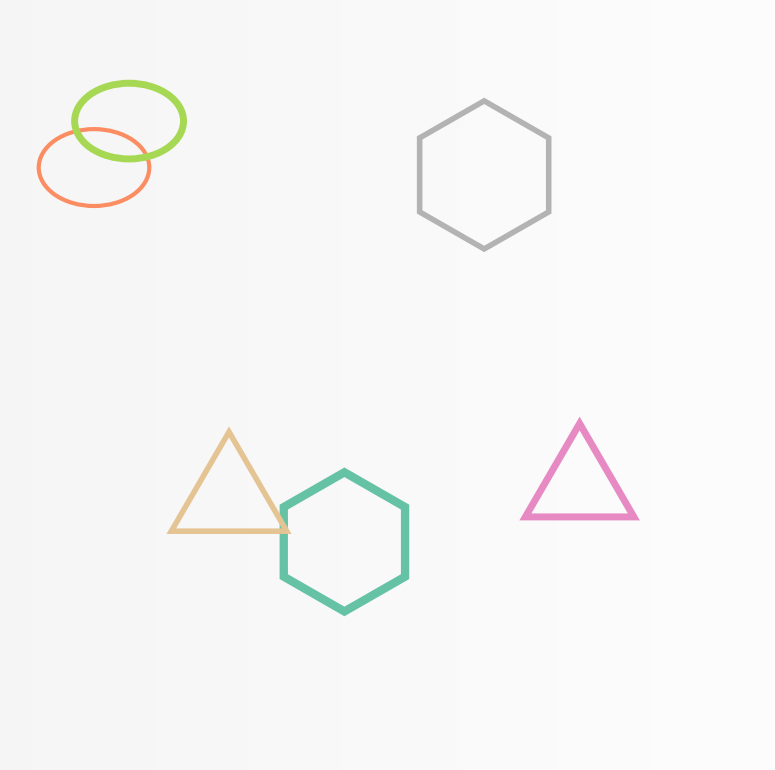[{"shape": "hexagon", "thickness": 3, "radius": 0.45, "center": [0.444, 0.296]}, {"shape": "oval", "thickness": 1.5, "radius": 0.36, "center": [0.121, 0.782]}, {"shape": "triangle", "thickness": 2.5, "radius": 0.4, "center": [0.748, 0.369]}, {"shape": "oval", "thickness": 2.5, "radius": 0.35, "center": [0.167, 0.843]}, {"shape": "triangle", "thickness": 2, "radius": 0.43, "center": [0.296, 0.353]}, {"shape": "hexagon", "thickness": 2, "radius": 0.48, "center": [0.625, 0.773]}]